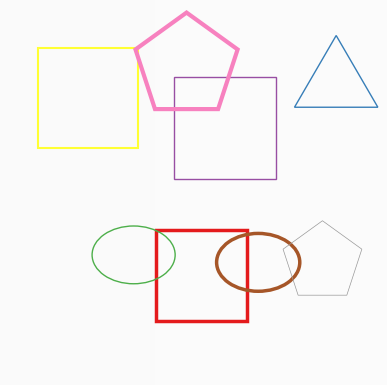[{"shape": "square", "thickness": 2.5, "radius": 0.59, "center": [0.519, 0.285]}, {"shape": "triangle", "thickness": 1, "radius": 0.62, "center": [0.868, 0.784]}, {"shape": "oval", "thickness": 1, "radius": 0.54, "center": [0.345, 0.338]}, {"shape": "square", "thickness": 1, "radius": 0.66, "center": [0.58, 0.668]}, {"shape": "square", "thickness": 1.5, "radius": 0.65, "center": [0.228, 0.745]}, {"shape": "oval", "thickness": 2.5, "radius": 0.54, "center": [0.666, 0.319]}, {"shape": "pentagon", "thickness": 3, "radius": 0.69, "center": [0.481, 0.829]}, {"shape": "pentagon", "thickness": 0.5, "radius": 0.53, "center": [0.832, 0.32]}]